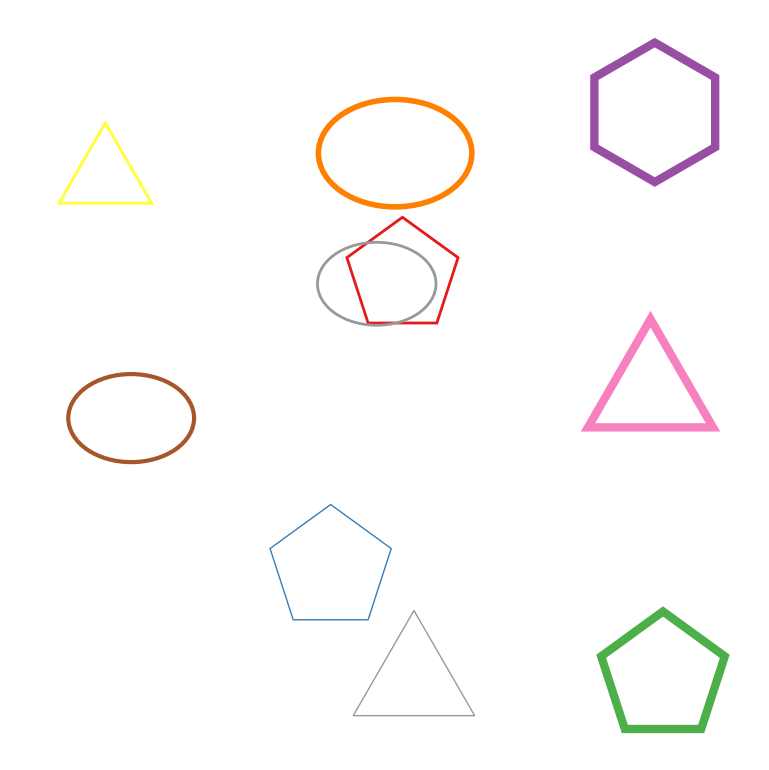[{"shape": "pentagon", "thickness": 1, "radius": 0.38, "center": [0.523, 0.642]}, {"shape": "pentagon", "thickness": 0.5, "radius": 0.41, "center": [0.429, 0.262]}, {"shape": "pentagon", "thickness": 3, "radius": 0.42, "center": [0.861, 0.122]}, {"shape": "hexagon", "thickness": 3, "radius": 0.45, "center": [0.85, 0.854]}, {"shape": "oval", "thickness": 2, "radius": 0.5, "center": [0.513, 0.801]}, {"shape": "triangle", "thickness": 1, "radius": 0.35, "center": [0.137, 0.771]}, {"shape": "oval", "thickness": 1.5, "radius": 0.41, "center": [0.17, 0.457]}, {"shape": "triangle", "thickness": 3, "radius": 0.47, "center": [0.845, 0.492]}, {"shape": "oval", "thickness": 1, "radius": 0.38, "center": [0.489, 0.631]}, {"shape": "triangle", "thickness": 0.5, "radius": 0.46, "center": [0.538, 0.116]}]